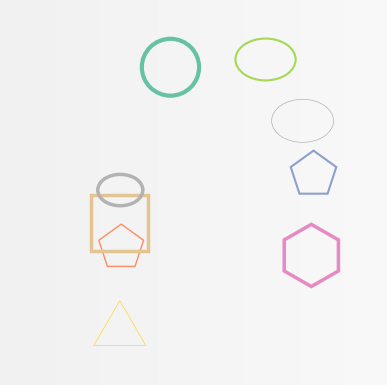[{"shape": "circle", "thickness": 3, "radius": 0.37, "center": [0.44, 0.825]}, {"shape": "pentagon", "thickness": 1, "radius": 0.3, "center": [0.313, 0.357]}, {"shape": "pentagon", "thickness": 1.5, "radius": 0.31, "center": [0.809, 0.547]}, {"shape": "hexagon", "thickness": 2.5, "radius": 0.4, "center": [0.803, 0.337]}, {"shape": "oval", "thickness": 1.5, "radius": 0.39, "center": [0.685, 0.846]}, {"shape": "triangle", "thickness": 0.5, "radius": 0.39, "center": [0.309, 0.141]}, {"shape": "square", "thickness": 2.5, "radius": 0.37, "center": [0.309, 0.421]}, {"shape": "oval", "thickness": 2.5, "radius": 0.29, "center": [0.31, 0.506]}, {"shape": "oval", "thickness": 0.5, "radius": 0.4, "center": [0.781, 0.686]}]